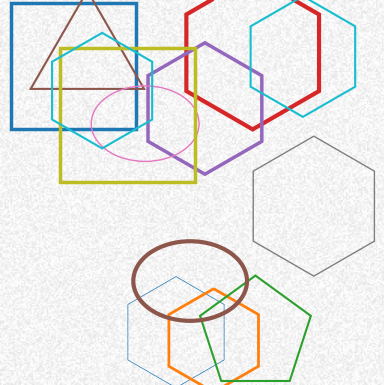[{"shape": "hexagon", "thickness": 0.5, "radius": 0.72, "center": [0.457, 0.137]}, {"shape": "square", "thickness": 2.5, "radius": 0.81, "center": [0.19, 0.828]}, {"shape": "hexagon", "thickness": 2, "radius": 0.67, "center": [0.555, 0.116]}, {"shape": "pentagon", "thickness": 1.5, "radius": 0.76, "center": [0.664, 0.133]}, {"shape": "hexagon", "thickness": 3, "radius": 0.99, "center": [0.656, 0.863]}, {"shape": "hexagon", "thickness": 2.5, "radius": 0.85, "center": [0.532, 0.718]}, {"shape": "triangle", "thickness": 1.5, "radius": 0.85, "center": [0.227, 0.854]}, {"shape": "oval", "thickness": 3, "radius": 0.74, "center": [0.494, 0.27]}, {"shape": "oval", "thickness": 1, "radius": 0.7, "center": [0.377, 0.679]}, {"shape": "hexagon", "thickness": 1, "radius": 0.91, "center": [0.815, 0.465]}, {"shape": "square", "thickness": 2.5, "radius": 0.87, "center": [0.332, 0.702]}, {"shape": "hexagon", "thickness": 1.5, "radius": 0.75, "center": [0.265, 0.765]}, {"shape": "hexagon", "thickness": 1.5, "radius": 0.78, "center": [0.787, 0.853]}]